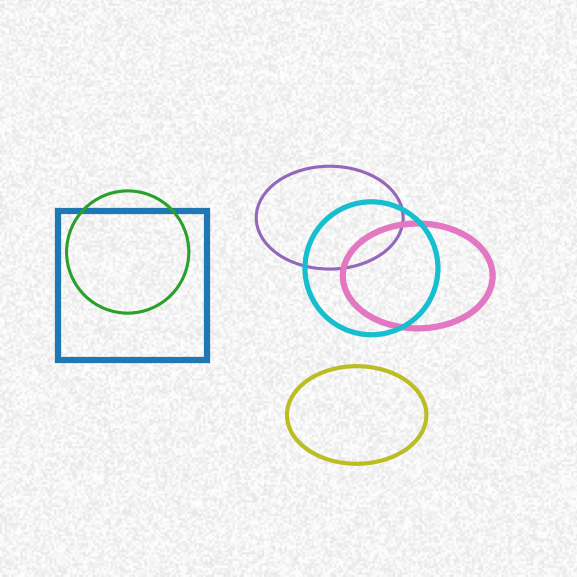[{"shape": "square", "thickness": 3, "radius": 0.65, "center": [0.229, 0.505]}, {"shape": "circle", "thickness": 1.5, "radius": 0.53, "center": [0.221, 0.563]}, {"shape": "oval", "thickness": 1.5, "radius": 0.64, "center": [0.571, 0.622]}, {"shape": "oval", "thickness": 3, "radius": 0.65, "center": [0.723, 0.521]}, {"shape": "oval", "thickness": 2, "radius": 0.6, "center": [0.618, 0.281]}, {"shape": "circle", "thickness": 2.5, "radius": 0.58, "center": [0.643, 0.535]}]